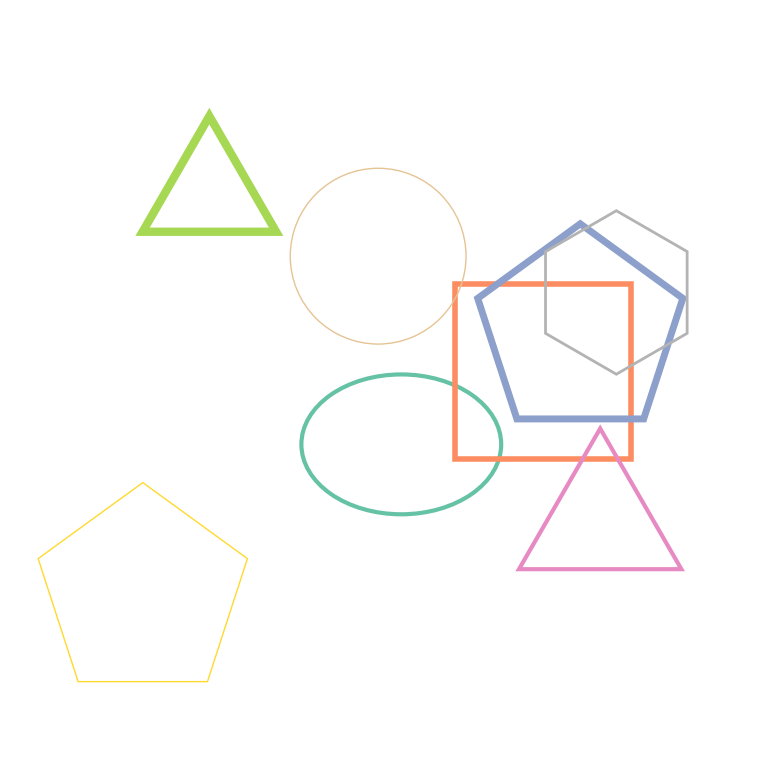[{"shape": "oval", "thickness": 1.5, "radius": 0.65, "center": [0.521, 0.423]}, {"shape": "square", "thickness": 2, "radius": 0.57, "center": [0.705, 0.517]}, {"shape": "pentagon", "thickness": 2.5, "radius": 0.7, "center": [0.754, 0.569]}, {"shape": "triangle", "thickness": 1.5, "radius": 0.61, "center": [0.779, 0.322]}, {"shape": "triangle", "thickness": 3, "radius": 0.5, "center": [0.272, 0.749]}, {"shape": "pentagon", "thickness": 0.5, "radius": 0.71, "center": [0.185, 0.23]}, {"shape": "circle", "thickness": 0.5, "radius": 0.57, "center": [0.491, 0.667]}, {"shape": "hexagon", "thickness": 1, "radius": 0.53, "center": [0.8, 0.62]}]